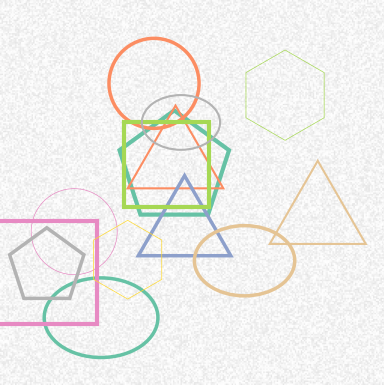[{"shape": "oval", "thickness": 2.5, "radius": 0.74, "center": [0.262, 0.175]}, {"shape": "pentagon", "thickness": 3, "radius": 0.75, "center": [0.453, 0.564]}, {"shape": "circle", "thickness": 2.5, "radius": 0.58, "center": [0.4, 0.783]}, {"shape": "triangle", "thickness": 1.5, "radius": 0.72, "center": [0.456, 0.582]}, {"shape": "triangle", "thickness": 2.5, "radius": 0.69, "center": [0.479, 0.405]}, {"shape": "square", "thickness": 3, "radius": 0.67, "center": [0.119, 0.292]}, {"shape": "circle", "thickness": 0.5, "radius": 0.56, "center": [0.193, 0.398]}, {"shape": "hexagon", "thickness": 0.5, "radius": 0.59, "center": [0.74, 0.753]}, {"shape": "square", "thickness": 3, "radius": 0.55, "center": [0.433, 0.573]}, {"shape": "hexagon", "thickness": 0.5, "radius": 0.51, "center": [0.332, 0.325]}, {"shape": "triangle", "thickness": 1.5, "radius": 0.72, "center": [0.825, 0.438]}, {"shape": "oval", "thickness": 2.5, "radius": 0.65, "center": [0.635, 0.323]}, {"shape": "pentagon", "thickness": 2.5, "radius": 0.51, "center": [0.121, 0.307]}, {"shape": "oval", "thickness": 1.5, "radius": 0.51, "center": [0.47, 0.682]}]